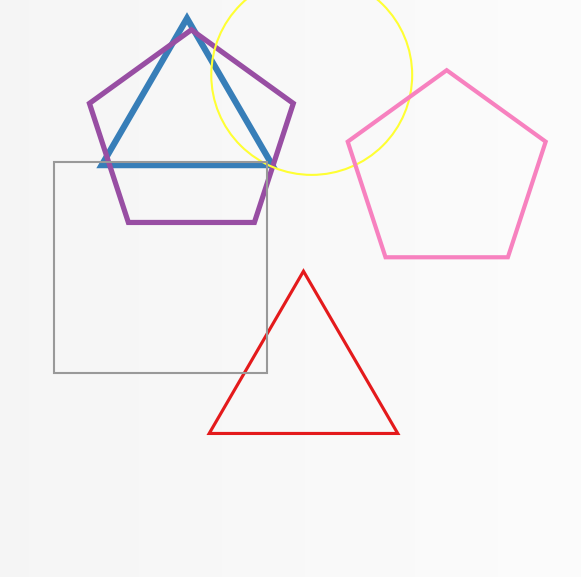[{"shape": "triangle", "thickness": 1.5, "radius": 0.94, "center": [0.522, 0.342]}, {"shape": "triangle", "thickness": 3, "radius": 0.85, "center": [0.322, 0.798]}, {"shape": "pentagon", "thickness": 2.5, "radius": 0.92, "center": [0.329, 0.763]}, {"shape": "circle", "thickness": 1, "radius": 0.86, "center": [0.536, 0.869]}, {"shape": "pentagon", "thickness": 2, "radius": 0.9, "center": [0.769, 0.698]}, {"shape": "square", "thickness": 1, "radius": 0.92, "center": [0.276, 0.536]}]